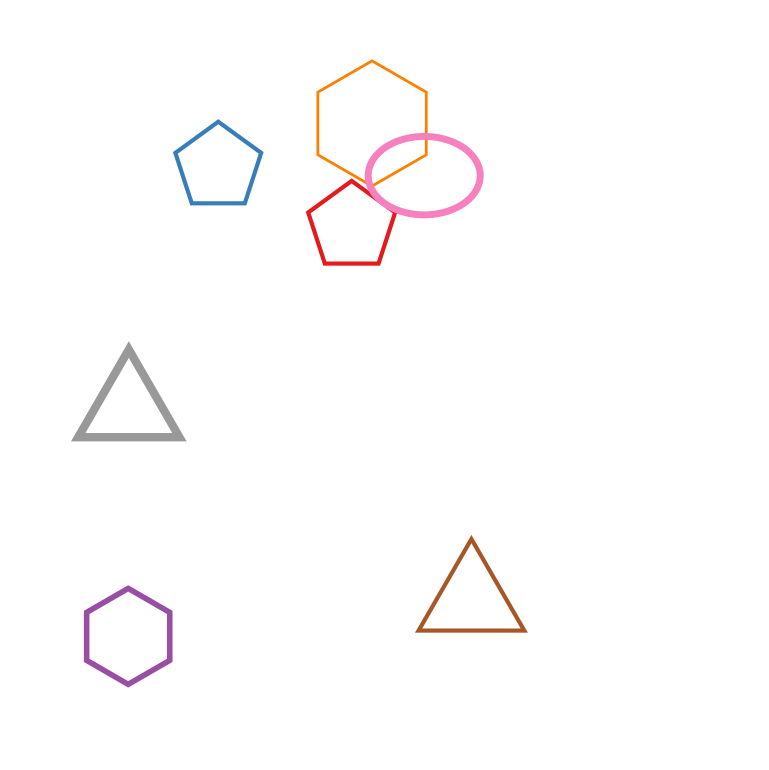[{"shape": "pentagon", "thickness": 1.5, "radius": 0.3, "center": [0.457, 0.706]}, {"shape": "pentagon", "thickness": 1.5, "radius": 0.29, "center": [0.283, 0.783]}, {"shape": "hexagon", "thickness": 2, "radius": 0.31, "center": [0.167, 0.174]}, {"shape": "hexagon", "thickness": 1, "radius": 0.41, "center": [0.483, 0.84]}, {"shape": "triangle", "thickness": 1.5, "radius": 0.4, "center": [0.612, 0.221]}, {"shape": "oval", "thickness": 2.5, "radius": 0.36, "center": [0.551, 0.772]}, {"shape": "triangle", "thickness": 3, "radius": 0.38, "center": [0.167, 0.47]}]